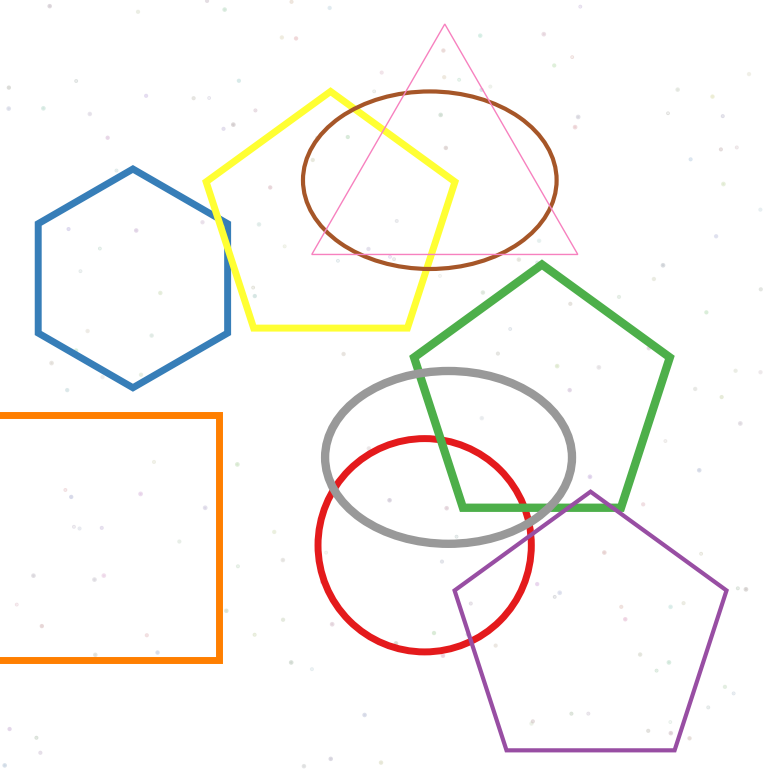[{"shape": "circle", "thickness": 2.5, "radius": 0.69, "center": [0.552, 0.292]}, {"shape": "hexagon", "thickness": 2.5, "radius": 0.71, "center": [0.173, 0.638]}, {"shape": "pentagon", "thickness": 3, "radius": 0.87, "center": [0.704, 0.482]}, {"shape": "pentagon", "thickness": 1.5, "radius": 0.93, "center": [0.767, 0.176]}, {"shape": "square", "thickness": 2.5, "radius": 0.8, "center": [0.125, 0.302]}, {"shape": "pentagon", "thickness": 2.5, "radius": 0.85, "center": [0.429, 0.711]}, {"shape": "oval", "thickness": 1.5, "radius": 0.82, "center": [0.558, 0.766]}, {"shape": "triangle", "thickness": 0.5, "radius": 1.0, "center": [0.578, 0.769]}, {"shape": "oval", "thickness": 3, "radius": 0.8, "center": [0.583, 0.406]}]